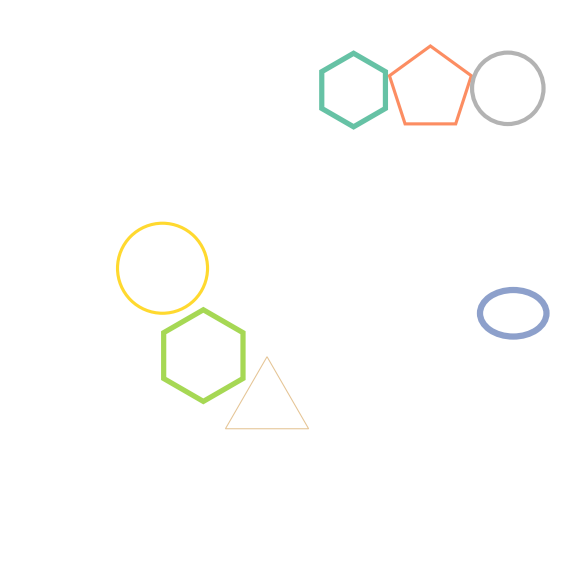[{"shape": "hexagon", "thickness": 2.5, "radius": 0.32, "center": [0.612, 0.843]}, {"shape": "pentagon", "thickness": 1.5, "radius": 0.37, "center": [0.745, 0.845]}, {"shape": "oval", "thickness": 3, "radius": 0.29, "center": [0.889, 0.457]}, {"shape": "hexagon", "thickness": 2.5, "radius": 0.4, "center": [0.352, 0.383]}, {"shape": "circle", "thickness": 1.5, "radius": 0.39, "center": [0.281, 0.535]}, {"shape": "triangle", "thickness": 0.5, "radius": 0.42, "center": [0.462, 0.298]}, {"shape": "circle", "thickness": 2, "radius": 0.31, "center": [0.879, 0.846]}]